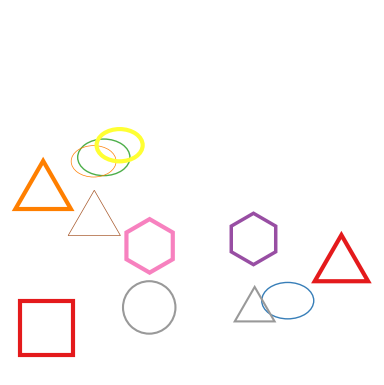[{"shape": "triangle", "thickness": 3, "radius": 0.4, "center": [0.887, 0.31]}, {"shape": "square", "thickness": 3, "radius": 0.35, "center": [0.121, 0.149]}, {"shape": "oval", "thickness": 1, "radius": 0.34, "center": [0.747, 0.219]}, {"shape": "oval", "thickness": 1, "radius": 0.34, "center": [0.27, 0.591]}, {"shape": "hexagon", "thickness": 2.5, "radius": 0.33, "center": [0.658, 0.379]}, {"shape": "triangle", "thickness": 3, "radius": 0.42, "center": [0.112, 0.499]}, {"shape": "oval", "thickness": 0.5, "radius": 0.29, "center": [0.243, 0.581]}, {"shape": "oval", "thickness": 3, "radius": 0.3, "center": [0.311, 0.623]}, {"shape": "triangle", "thickness": 0.5, "radius": 0.39, "center": [0.245, 0.427]}, {"shape": "hexagon", "thickness": 3, "radius": 0.35, "center": [0.389, 0.361]}, {"shape": "circle", "thickness": 1.5, "radius": 0.34, "center": [0.388, 0.201]}, {"shape": "triangle", "thickness": 1.5, "radius": 0.3, "center": [0.661, 0.195]}]